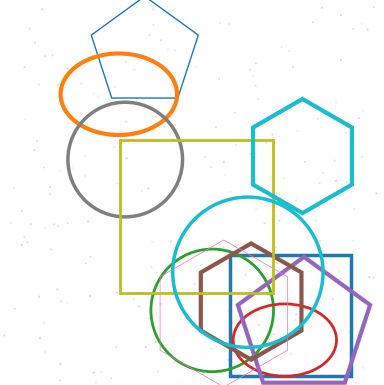[{"shape": "square", "thickness": 2.5, "radius": 0.78, "center": [0.754, 0.181]}, {"shape": "pentagon", "thickness": 1, "radius": 0.73, "center": [0.376, 0.864]}, {"shape": "oval", "thickness": 3, "radius": 0.76, "center": [0.309, 0.755]}, {"shape": "circle", "thickness": 2, "radius": 0.8, "center": [0.551, 0.194]}, {"shape": "oval", "thickness": 2, "radius": 0.67, "center": [0.74, 0.117]}, {"shape": "pentagon", "thickness": 3, "radius": 0.9, "center": [0.79, 0.152]}, {"shape": "hexagon", "thickness": 3, "radius": 0.75, "center": [0.652, 0.217]}, {"shape": "hexagon", "thickness": 0.5, "radius": 0.96, "center": [0.581, 0.186]}, {"shape": "circle", "thickness": 2.5, "radius": 0.74, "center": [0.325, 0.586]}, {"shape": "square", "thickness": 2, "radius": 1.0, "center": [0.51, 0.437]}, {"shape": "circle", "thickness": 2.5, "radius": 0.98, "center": [0.644, 0.293]}, {"shape": "hexagon", "thickness": 3, "radius": 0.74, "center": [0.786, 0.595]}]